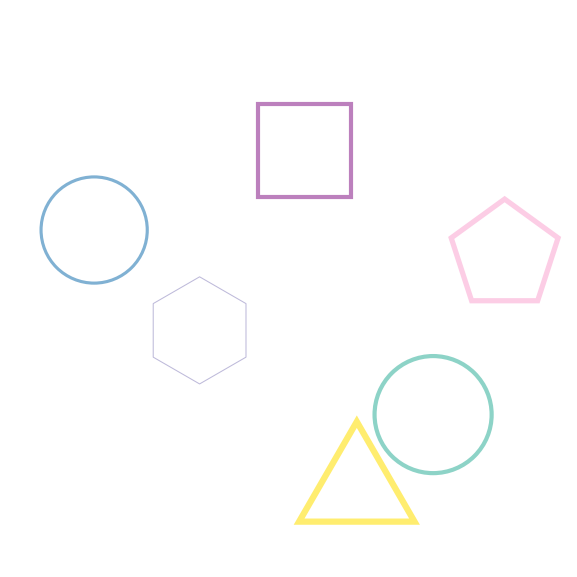[{"shape": "circle", "thickness": 2, "radius": 0.51, "center": [0.75, 0.281]}, {"shape": "hexagon", "thickness": 0.5, "radius": 0.46, "center": [0.346, 0.427]}, {"shape": "circle", "thickness": 1.5, "radius": 0.46, "center": [0.163, 0.601]}, {"shape": "pentagon", "thickness": 2.5, "radius": 0.49, "center": [0.874, 0.557]}, {"shape": "square", "thickness": 2, "radius": 0.4, "center": [0.528, 0.739]}, {"shape": "triangle", "thickness": 3, "radius": 0.58, "center": [0.618, 0.154]}]